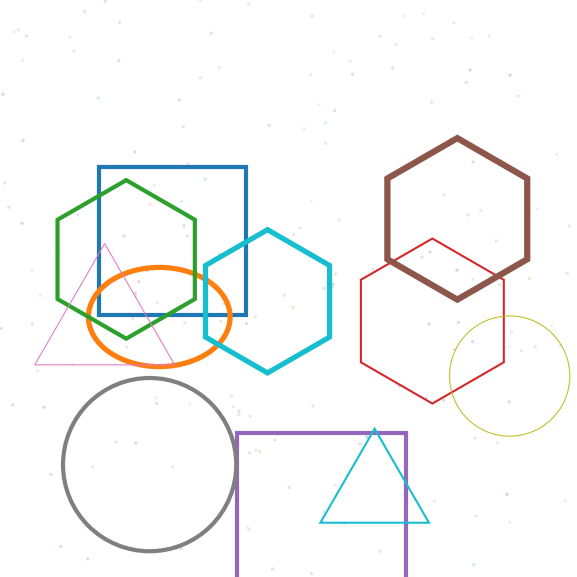[{"shape": "square", "thickness": 2, "radius": 0.64, "center": [0.298, 0.582]}, {"shape": "oval", "thickness": 2.5, "radius": 0.61, "center": [0.276, 0.45]}, {"shape": "hexagon", "thickness": 2, "radius": 0.69, "center": [0.219, 0.55]}, {"shape": "hexagon", "thickness": 1, "radius": 0.71, "center": [0.749, 0.443]}, {"shape": "square", "thickness": 2, "radius": 0.73, "center": [0.557, 0.103]}, {"shape": "hexagon", "thickness": 3, "radius": 0.7, "center": [0.792, 0.62]}, {"shape": "triangle", "thickness": 0.5, "radius": 0.7, "center": [0.181, 0.437]}, {"shape": "circle", "thickness": 2, "radius": 0.75, "center": [0.259, 0.195]}, {"shape": "circle", "thickness": 0.5, "radius": 0.52, "center": [0.883, 0.348]}, {"shape": "hexagon", "thickness": 2.5, "radius": 0.62, "center": [0.463, 0.477]}, {"shape": "triangle", "thickness": 1, "radius": 0.54, "center": [0.649, 0.148]}]